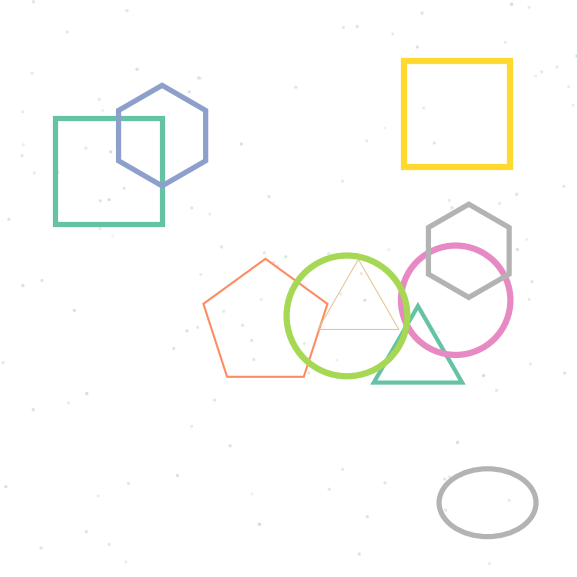[{"shape": "square", "thickness": 2.5, "radius": 0.46, "center": [0.188, 0.703]}, {"shape": "triangle", "thickness": 2, "radius": 0.44, "center": [0.724, 0.381]}, {"shape": "pentagon", "thickness": 1, "radius": 0.56, "center": [0.46, 0.438]}, {"shape": "hexagon", "thickness": 2.5, "radius": 0.44, "center": [0.281, 0.764]}, {"shape": "circle", "thickness": 3, "radius": 0.47, "center": [0.789, 0.479]}, {"shape": "circle", "thickness": 3, "radius": 0.52, "center": [0.601, 0.452]}, {"shape": "square", "thickness": 3, "radius": 0.46, "center": [0.791, 0.802]}, {"shape": "triangle", "thickness": 0.5, "radius": 0.4, "center": [0.621, 0.469]}, {"shape": "oval", "thickness": 2.5, "radius": 0.42, "center": [0.844, 0.129]}, {"shape": "hexagon", "thickness": 2.5, "radius": 0.4, "center": [0.812, 0.565]}]